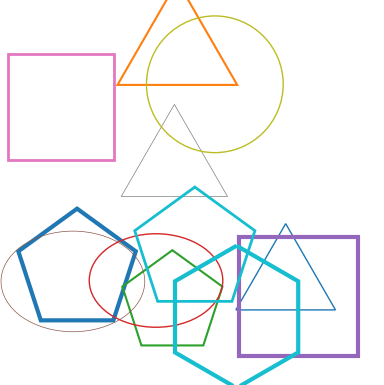[{"shape": "pentagon", "thickness": 3, "radius": 0.8, "center": [0.2, 0.298]}, {"shape": "triangle", "thickness": 1, "radius": 0.75, "center": [0.742, 0.27]}, {"shape": "triangle", "thickness": 1.5, "radius": 0.9, "center": [0.461, 0.869]}, {"shape": "pentagon", "thickness": 1.5, "radius": 0.68, "center": [0.448, 0.213]}, {"shape": "oval", "thickness": 1, "radius": 0.87, "center": [0.405, 0.271]}, {"shape": "square", "thickness": 3, "radius": 0.77, "center": [0.775, 0.231]}, {"shape": "oval", "thickness": 0.5, "radius": 0.93, "center": [0.189, 0.269]}, {"shape": "square", "thickness": 2, "radius": 0.69, "center": [0.158, 0.723]}, {"shape": "triangle", "thickness": 0.5, "radius": 0.8, "center": [0.453, 0.569]}, {"shape": "circle", "thickness": 1, "radius": 0.89, "center": [0.558, 0.781]}, {"shape": "pentagon", "thickness": 2, "radius": 0.82, "center": [0.506, 0.35]}, {"shape": "hexagon", "thickness": 3, "radius": 0.92, "center": [0.615, 0.177]}]